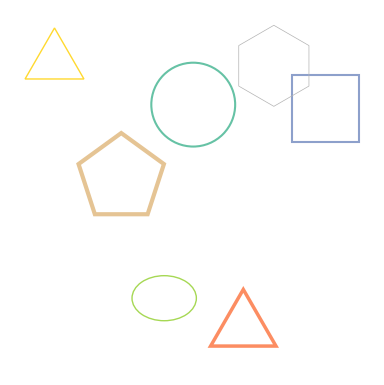[{"shape": "circle", "thickness": 1.5, "radius": 0.54, "center": [0.502, 0.728]}, {"shape": "triangle", "thickness": 2.5, "radius": 0.49, "center": [0.632, 0.15]}, {"shape": "square", "thickness": 1.5, "radius": 0.44, "center": [0.845, 0.719]}, {"shape": "oval", "thickness": 1, "radius": 0.42, "center": [0.426, 0.225]}, {"shape": "triangle", "thickness": 1, "radius": 0.44, "center": [0.142, 0.839]}, {"shape": "pentagon", "thickness": 3, "radius": 0.58, "center": [0.315, 0.538]}, {"shape": "hexagon", "thickness": 0.5, "radius": 0.53, "center": [0.711, 0.829]}]